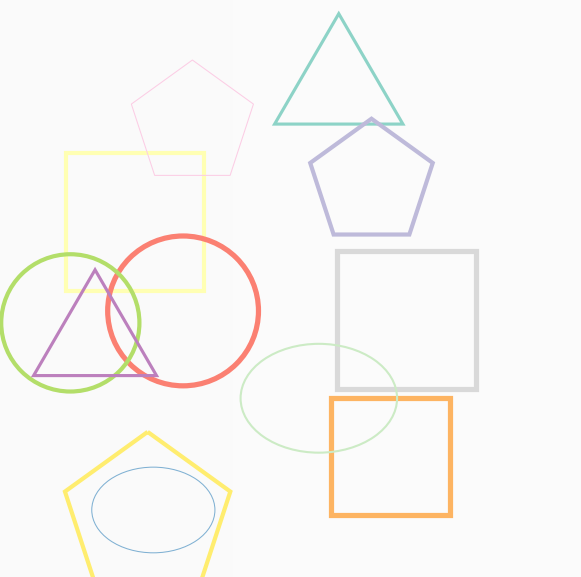[{"shape": "triangle", "thickness": 1.5, "radius": 0.64, "center": [0.583, 0.848]}, {"shape": "square", "thickness": 2, "radius": 0.6, "center": [0.233, 0.614]}, {"shape": "pentagon", "thickness": 2, "radius": 0.55, "center": [0.639, 0.683]}, {"shape": "circle", "thickness": 2.5, "radius": 0.65, "center": [0.315, 0.461]}, {"shape": "oval", "thickness": 0.5, "radius": 0.53, "center": [0.264, 0.116]}, {"shape": "square", "thickness": 2.5, "radius": 0.51, "center": [0.672, 0.209]}, {"shape": "circle", "thickness": 2, "radius": 0.59, "center": [0.121, 0.44]}, {"shape": "pentagon", "thickness": 0.5, "radius": 0.55, "center": [0.331, 0.785]}, {"shape": "square", "thickness": 2.5, "radius": 0.6, "center": [0.7, 0.445]}, {"shape": "triangle", "thickness": 1.5, "radius": 0.61, "center": [0.164, 0.41]}, {"shape": "oval", "thickness": 1, "radius": 0.67, "center": [0.549, 0.31]}, {"shape": "pentagon", "thickness": 2, "radius": 0.75, "center": [0.254, 0.102]}]